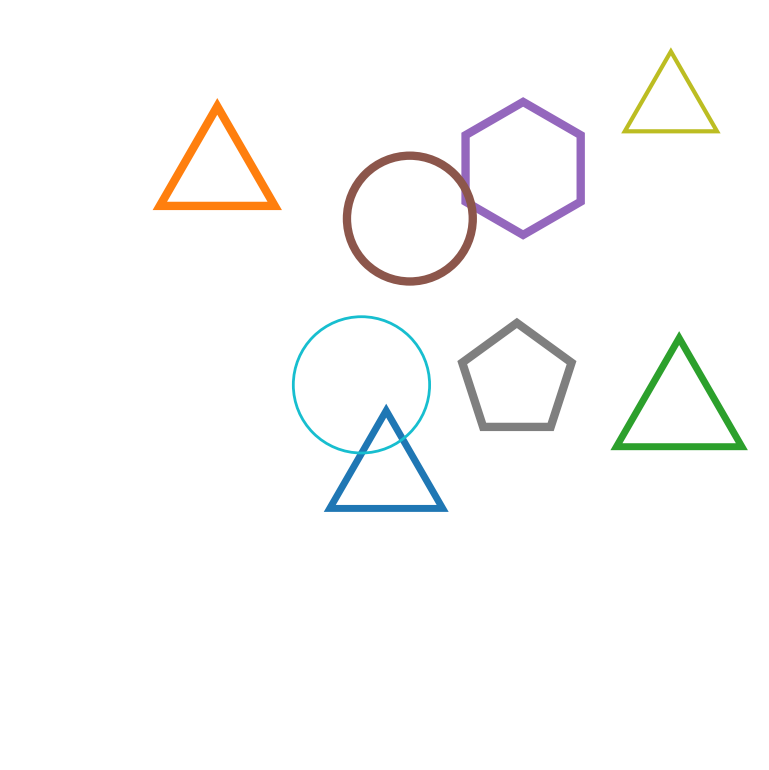[{"shape": "triangle", "thickness": 2.5, "radius": 0.42, "center": [0.502, 0.382]}, {"shape": "triangle", "thickness": 3, "radius": 0.43, "center": [0.282, 0.776]}, {"shape": "triangle", "thickness": 2.5, "radius": 0.47, "center": [0.882, 0.467]}, {"shape": "hexagon", "thickness": 3, "radius": 0.43, "center": [0.679, 0.781]}, {"shape": "circle", "thickness": 3, "radius": 0.41, "center": [0.532, 0.716]}, {"shape": "pentagon", "thickness": 3, "radius": 0.37, "center": [0.671, 0.506]}, {"shape": "triangle", "thickness": 1.5, "radius": 0.35, "center": [0.871, 0.864]}, {"shape": "circle", "thickness": 1, "radius": 0.44, "center": [0.469, 0.5]}]